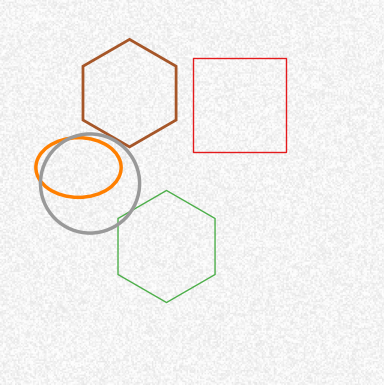[{"shape": "square", "thickness": 1, "radius": 0.61, "center": [0.622, 0.727]}, {"shape": "hexagon", "thickness": 1, "radius": 0.73, "center": [0.433, 0.36]}, {"shape": "oval", "thickness": 2.5, "radius": 0.55, "center": [0.204, 0.565]}, {"shape": "hexagon", "thickness": 2, "radius": 0.7, "center": [0.336, 0.758]}, {"shape": "circle", "thickness": 2.5, "radius": 0.64, "center": [0.234, 0.523]}]